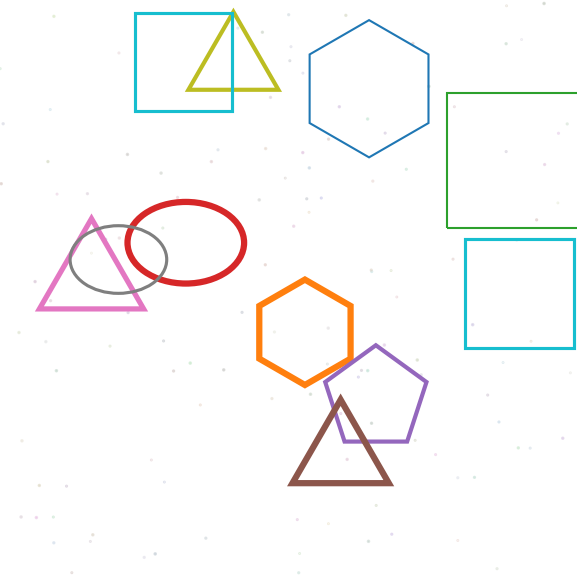[{"shape": "hexagon", "thickness": 1, "radius": 0.59, "center": [0.639, 0.845]}, {"shape": "hexagon", "thickness": 3, "radius": 0.46, "center": [0.528, 0.424]}, {"shape": "square", "thickness": 1, "radius": 0.59, "center": [0.891, 0.721]}, {"shape": "oval", "thickness": 3, "radius": 0.5, "center": [0.322, 0.579]}, {"shape": "pentagon", "thickness": 2, "radius": 0.46, "center": [0.651, 0.309]}, {"shape": "triangle", "thickness": 3, "radius": 0.48, "center": [0.59, 0.211]}, {"shape": "triangle", "thickness": 2.5, "radius": 0.52, "center": [0.158, 0.516]}, {"shape": "oval", "thickness": 1.5, "radius": 0.42, "center": [0.205, 0.55]}, {"shape": "triangle", "thickness": 2, "radius": 0.45, "center": [0.404, 0.889]}, {"shape": "square", "thickness": 1.5, "radius": 0.47, "center": [0.899, 0.491]}, {"shape": "square", "thickness": 1.5, "radius": 0.42, "center": [0.317, 0.892]}]